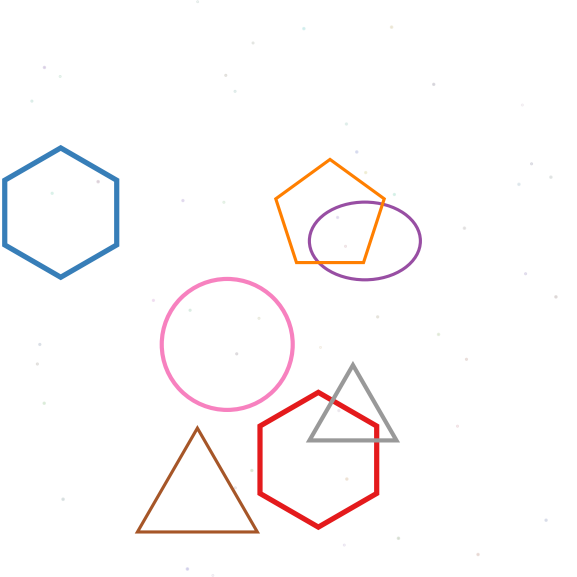[{"shape": "hexagon", "thickness": 2.5, "radius": 0.58, "center": [0.551, 0.203]}, {"shape": "hexagon", "thickness": 2.5, "radius": 0.56, "center": [0.105, 0.631]}, {"shape": "oval", "thickness": 1.5, "radius": 0.48, "center": [0.632, 0.582]}, {"shape": "pentagon", "thickness": 1.5, "radius": 0.49, "center": [0.571, 0.624]}, {"shape": "triangle", "thickness": 1.5, "radius": 0.6, "center": [0.342, 0.138]}, {"shape": "circle", "thickness": 2, "radius": 0.57, "center": [0.393, 0.403]}, {"shape": "triangle", "thickness": 2, "radius": 0.43, "center": [0.611, 0.28]}]